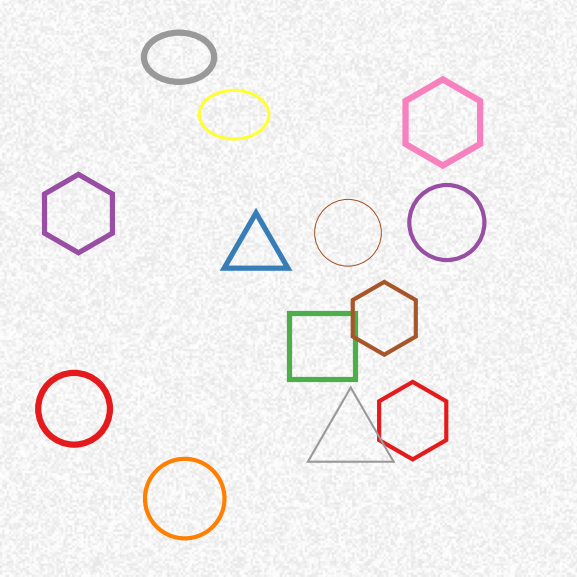[{"shape": "hexagon", "thickness": 2, "radius": 0.34, "center": [0.715, 0.271]}, {"shape": "circle", "thickness": 3, "radius": 0.31, "center": [0.128, 0.291]}, {"shape": "triangle", "thickness": 2.5, "radius": 0.32, "center": [0.443, 0.567]}, {"shape": "square", "thickness": 2.5, "radius": 0.29, "center": [0.557, 0.4]}, {"shape": "hexagon", "thickness": 2.5, "radius": 0.34, "center": [0.136, 0.629]}, {"shape": "circle", "thickness": 2, "radius": 0.32, "center": [0.774, 0.614]}, {"shape": "circle", "thickness": 2, "radius": 0.34, "center": [0.32, 0.136]}, {"shape": "oval", "thickness": 1.5, "radius": 0.3, "center": [0.405, 0.801]}, {"shape": "hexagon", "thickness": 2, "radius": 0.32, "center": [0.665, 0.448]}, {"shape": "circle", "thickness": 0.5, "radius": 0.29, "center": [0.603, 0.596]}, {"shape": "hexagon", "thickness": 3, "radius": 0.37, "center": [0.767, 0.787]}, {"shape": "triangle", "thickness": 1, "radius": 0.43, "center": [0.607, 0.242]}, {"shape": "oval", "thickness": 3, "radius": 0.3, "center": [0.31, 0.9]}]